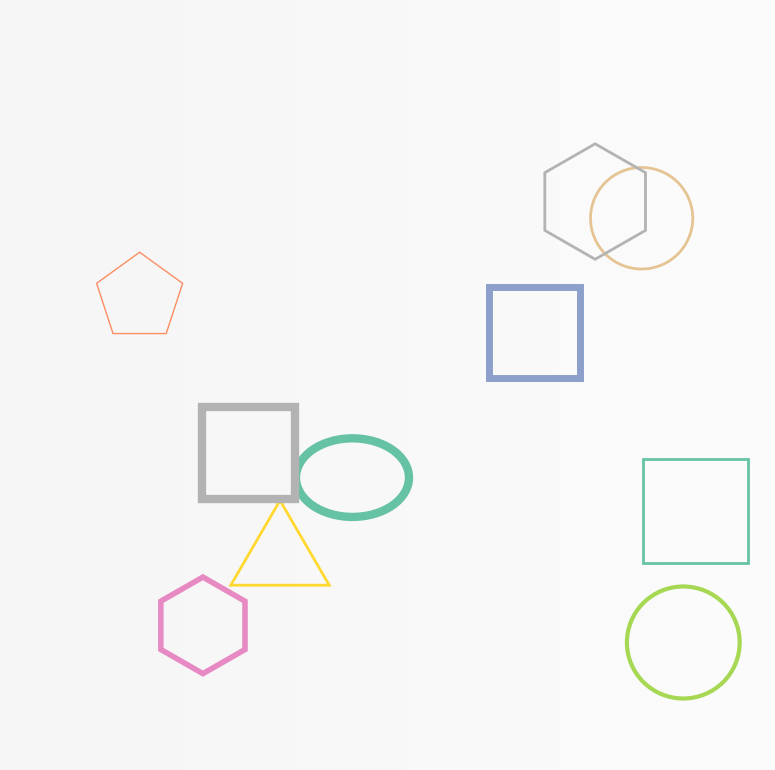[{"shape": "square", "thickness": 1, "radius": 0.34, "center": [0.897, 0.337]}, {"shape": "oval", "thickness": 3, "radius": 0.36, "center": [0.455, 0.38]}, {"shape": "pentagon", "thickness": 0.5, "radius": 0.29, "center": [0.18, 0.614]}, {"shape": "square", "thickness": 2.5, "radius": 0.3, "center": [0.689, 0.568]}, {"shape": "hexagon", "thickness": 2, "radius": 0.31, "center": [0.262, 0.188]}, {"shape": "circle", "thickness": 1.5, "radius": 0.36, "center": [0.882, 0.166]}, {"shape": "triangle", "thickness": 1, "radius": 0.37, "center": [0.361, 0.277]}, {"shape": "circle", "thickness": 1, "radius": 0.33, "center": [0.828, 0.717]}, {"shape": "hexagon", "thickness": 1, "radius": 0.37, "center": [0.768, 0.738]}, {"shape": "square", "thickness": 3, "radius": 0.3, "center": [0.321, 0.412]}]